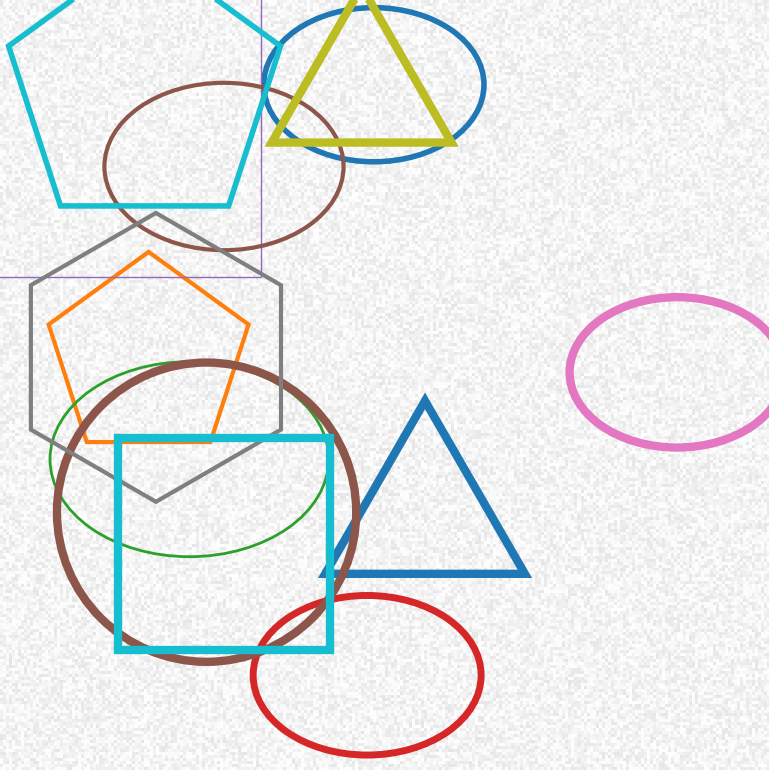[{"shape": "oval", "thickness": 2, "radius": 0.71, "center": [0.486, 0.89]}, {"shape": "triangle", "thickness": 3, "radius": 0.75, "center": [0.552, 0.33]}, {"shape": "pentagon", "thickness": 1.5, "radius": 0.68, "center": [0.193, 0.536]}, {"shape": "oval", "thickness": 1, "radius": 0.9, "center": [0.246, 0.404]}, {"shape": "oval", "thickness": 2.5, "radius": 0.74, "center": [0.477, 0.123]}, {"shape": "square", "thickness": 0.5, "radius": 1.0, "center": [0.14, 0.841]}, {"shape": "circle", "thickness": 3, "radius": 0.97, "center": [0.268, 0.335]}, {"shape": "oval", "thickness": 1.5, "radius": 0.78, "center": [0.291, 0.784]}, {"shape": "oval", "thickness": 3, "radius": 0.7, "center": [0.879, 0.516]}, {"shape": "hexagon", "thickness": 1.5, "radius": 0.94, "center": [0.203, 0.536]}, {"shape": "triangle", "thickness": 3, "radius": 0.67, "center": [0.47, 0.882]}, {"shape": "square", "thickness": 3, "radius": 0.69, "center": [0.291, 0.294]}, {"shape": "pentagon", "thickness": 2, "radius": 0.93, "center": [0.188, 0.883]}]